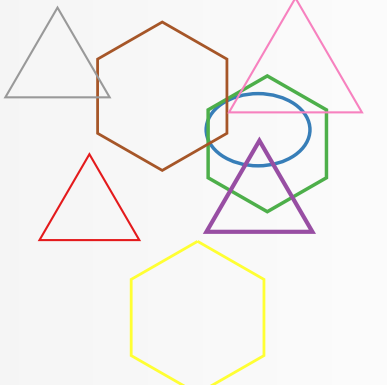[{"shape": "triangle", "thickness": 1.5, "radius": 0.74, "center": [0.231, 0.451]}, {"shape": "oval", "thickness": 2.5, "radius": 0.67, "center": [0.666, 0.663]}, {"shape": "hexagon", "thickness": 2.5, "radius": 0.88, "center": [0.69, 0.626]}, {"shape": "triangle", "thickness": 3, "radius": 0.79, "center": [0.669, 0.477]}, {"shape": "hexagon", "thickness": 2, "radius": 0.99, "center": [0.51, 0.175]}, {"shape": "hexagon", "thickness": 2, "radius": 0.96, "center": [0.419, 0.75]}, {"shape": "triangle", "thickness": 1.5, "radius": 0.99, "center": [0.762, 0.807]}, {"shape": "triangle", "thickness": 1.5, "radius": 0.78, "center": [0.148, 0.825]}]